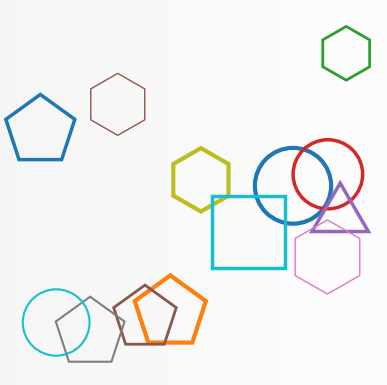[{"shape": "circle", "thickness": 3, "radius": 0.49, "center": [0.756, 0.517]}, {"shape": "pentagon", "thickness": 2.5, "radius": 0.47, "center": [0.104, 0.661]}, {"shape": "pentagon", "thickness": 3, "radius": 0.48, "center": [0.44, 0.188]}, {"shape": "hexagon", "thickness": 2, "radius": 0.35, "center": [0.893, 0.862]}, {"shape": "circle", "thickness": 2.5, "radius": 0.45, "center": [0.846, 0.547]}, {"shape": "triangle", "thickness": 2.5, "radius": 0.42, "center": [0.878, 0.441]}, {"shape": "hexagon", "thickness": 1, "radius": 0.4, "center": [0.304, 0.729]}, {"shape": "pentagon", "thickness": 2, "radius": 0.42, "center": [0.374, 0.175]}, {"shape": "hexagon", "thickness": 1, "radius": 0.48, "center": [0.845, 0.333]}, {"shape": "pentagon", "thickness": 1.5, "radius": 0.47, "center": [0.233, 0.136]}, {"shape": "hexagon", "thickness": 3, "radius": 0.41, "center": [0.518, 0.533]}, {"shape": "square", "thickness": 2.5, "radius": 0.47, "center": [0.641, 0.398]}, {"shape": "circle", "thickness": 1.5, "radius": 0.43, "center": [0.145, 0.162]}]